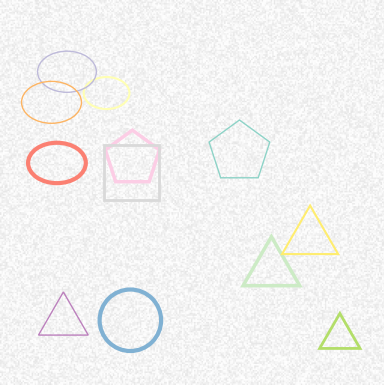[{"shape": "pentagon", "thickness": 1, "radius": 0.41, "center": [0.622, 0.605]}, {"shape": "oval", "thickness": 1.5, "radius": 0.3, "center": [0.277, 0.758]}, {"shape": "oval", "thickness": 1, "radius": 0.38, "center": [0.174, 0.814]}, {"shape": "oval", "thickness": 3, "radius": 0.37, "center": [0.148, 0.577]}, {"shape": "circle", "thickness": 3, "radius": 0.4, "center": [0.339, 0.168]}, {"shape": "oval", "thickness": 1, "radius": 0.39, "center": [0.134, 0.734]}, {"shape": "triangle", "thickness": 2, "radius": 0.3, "center": [0.883, 0.125]}, {"shape": "pentagon", "thickness": 2.5, "radius": 0.37, "center": [0.344, 0.588]}, {"shape": "square", "thickness": 2, "radius": 0.36, "center": [0.341, 0.552]}, {"shape": "triangle", "thickness": 1, "radius": 0.37, "center": [0.165, 0.167]}, {"shape": "triangle", "thickness": 2.5, "radius": 0.42, "center": [0.705, 0.3]}, {"shape": "triangle", "thickness": 1.5, "radius": 0.42, "center": [0.805, 0.382]}]